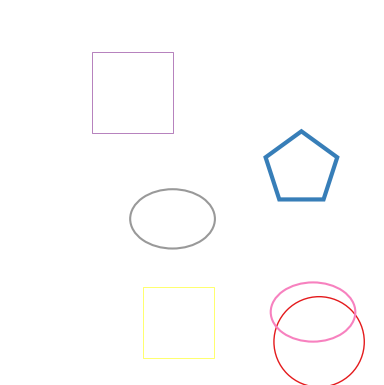[{"shape": "circle", "thickness": 1, "radius": 0.59, "center": [0.829, 0.112]}, {"shape": "pentagon", "thickness": 3, "radius": 0.49, "center": [0.783, 0.561]}, {"shape": "square", "thickness": 0.5, "radius": 0.52, "center": [0.343, 0.759]}, {"shape": "square", "thickness": 0.5, "radius": 0.46, "center": [0.464, 0.163]}, {"shape": "oval", "thickness": 1.5, "radius": 0.55, "center": [0.813, 0.19]}, {"shape": "oval", "thickness": 1.5, "radius": 0.55, "center": [0.448, 0.432]}]